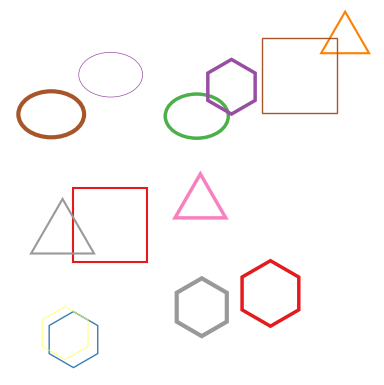[{"shape": "square", "thickness": 1.5, "radius": 0.48, "center": [0.287, 0.415]}, {"shape": "hexagon", "thickness": 2.5, "radius": 0.43, "center": [0.702, 0.238]}, {"shape": "hexagon", "thickness": 1, "radius": 0.36, "center": [0.191, 0.118]}, {"shape": "oval", "thickness": 2.5, "radius": 0.41, "center": [0.511, 0.698]}, {"shape": "oval", "thickness": 0.5, "radius": 0.41, "center": [0.288, 0.806]}, {"shape": "hexagon", "thickness": 2.5, "radius": 0.35, "center": [0.601, 0.775]}, {"shape": "triangle", "thickness": 1.5, "radius": 0.36, "center": [0.896, 0.898]}, {"shape": "hexagon", "thickness": 0.5, "radius": 0.34, "center": [0.169, 0.135]}, {"shape": "square", "thickness": 1, "radius": 0.49, "center": [0.779, 0.804]}, {"shape": "oval", "thickness": 3, "radius": 0.43, "center": [0.133, 0.703]}, {"shape": "triangle", "thickness": 2.5, "radius": 0.38, "center": [0.52, 0.472]}, {"shape": "hexagon", "thickness": 3, "radius": 0.38, "center": [0.524, 0.202]}, {"shape": "triangle", "thickness": 1.5, "radius": 0.47, "center": [0.163, 0.389]}]